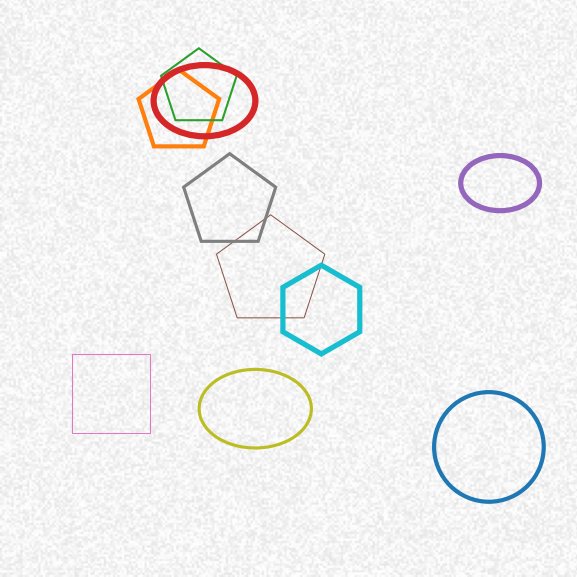[{"shape": "circle", "thickness": 2, "radius": 0.47, "center": [0.847, 0.225]}, {"shape": "pentagon", "thickness": 2, "radius": 0.37, "center": [0.31, 0.805]}, {"shape": "pentagon", "thickness": 1, "radius": 0.34, "center": [0.344, 0.847]}, {"shape": "oval", "thickness": 3, "radius": 0.44, "center": [0.354, 0.825]}, {"shape": "oval", "thickness": 2.5, "radius": 0.34, "center": [0.866, 0.682]}, {"shape": "pentagon", "thickness": 0.5, "radius": 0.49, "center": [0.469, 0.529]}, {"shape": "square", "thickness": 0.5, "radius": 0.34, "center": [0.193, 0.318]}, {"shape": "pentagon", "thickness": 1.5, "radius": 0.42, "center": [0.398, 0.649]}, {"shape": "oval", "thickness": 1.5, "radius": 0.49, "center": [0.442, 0.291]}, {"shape": "hexagon", "thickness": 2.5, "radius": 0.38, "center": [0.556, 0.463]}]